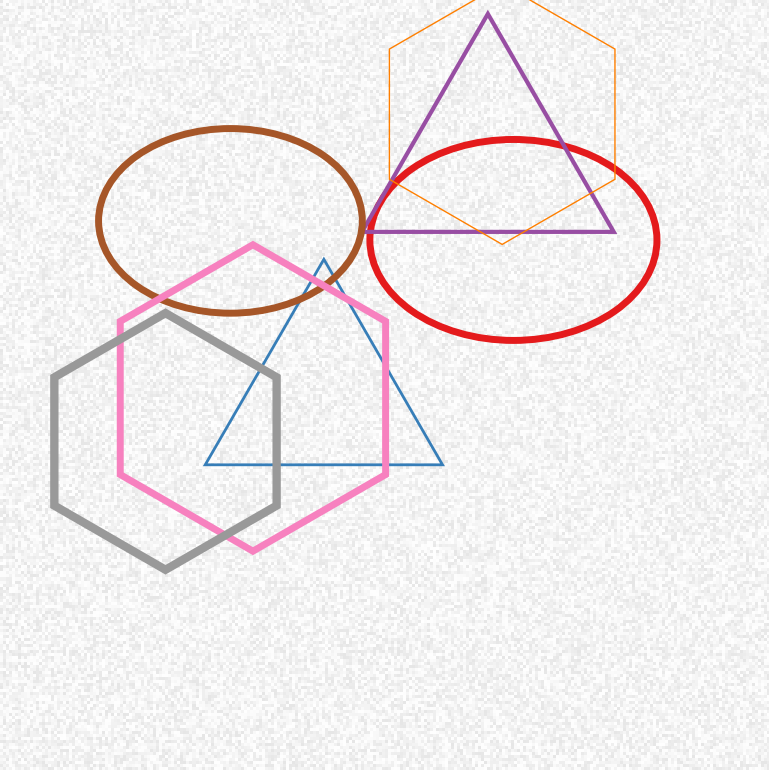[{"shape": "oval", "thickness": 2.5, "radius": 0.93, "center": [0.667, 0.688]}, {"shape": "triangle", "thickness": 1, "radius": 0.89, "center": [0.421, 0.485]}, {"shape": "triangle", "thickness": 1.5, "radius": 0.94, "center": [0.634, 0.793]}, {"shape": "hexagon", "thickness": 0.5, "radius": 0.85, "center": [0.652, 0.852]}, {"shape": "oval", "thickness": 2.5, "radius": 0.86, "center": [0.299, 0.713]}, {"shape": "hexagon", "thickness": 2.5, "radius": 0.99, "center": [0.328, 0.483]}, {"shape": "hexagon", "thickness": 3, "radius": 0.83, "center": [0.215, 0.427]}]